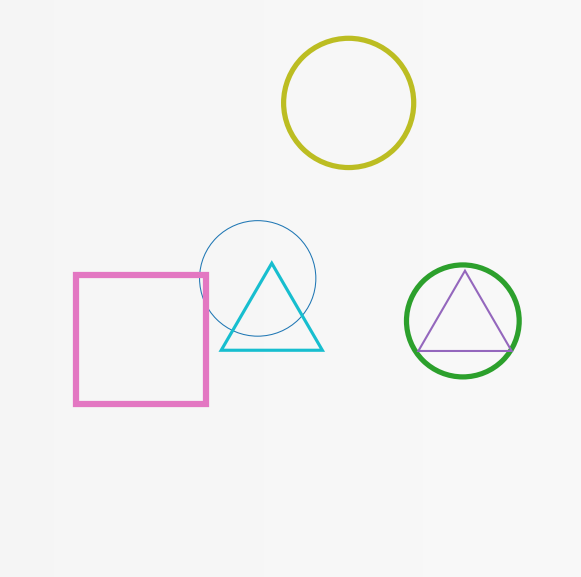[{"shape": "circle", "thickness": 0.5, "radius": 0.5, "center": [0.443, 0.517]}, {"shape": "circle", "thickness": 2.5, "radius": 0.48, "center": [0.796, 0.443]}, {"shape": "triangle", "thickness": 1, "radius": 0.46, "center": [0.8, 0.438]}, {"shape": "square", "thickness": 3, "radius": 0.56, "center": [0.243, 0.412]}, {"shape": "circle", "thickness": 2.5, "radius": 0.56, "center": [0.6, 0.821]}, {"shape": "triangle", "thickness": 1.5, "radius": 0.5, "center": [0.468, 0.443]}]